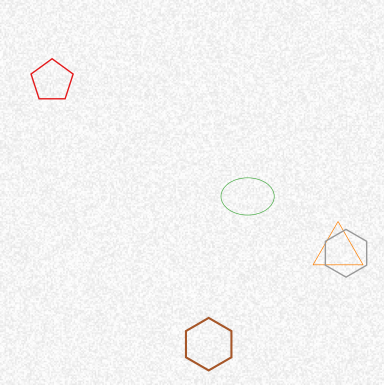[{"shape": "pentagon", "thickness": 1, "radius": 0.29, "center": [0.135, 0.79]}, {"shape": "oval", "thickness": 0.5, "radius": 0.35, "center": [0.643, 0.49]}, {"shape": "triangle", "thickness": 0.5, "radius": 0.37, "center": [0.878, 0.35]}, {"shape": "hexagon", "thickness": 1.5, "radius": 0.34, "center": [0.542, 0.106]}, {"shape": "hexagon", "thickness": 1, "radius": 0.31, "center": [0.899, 0.342]}]